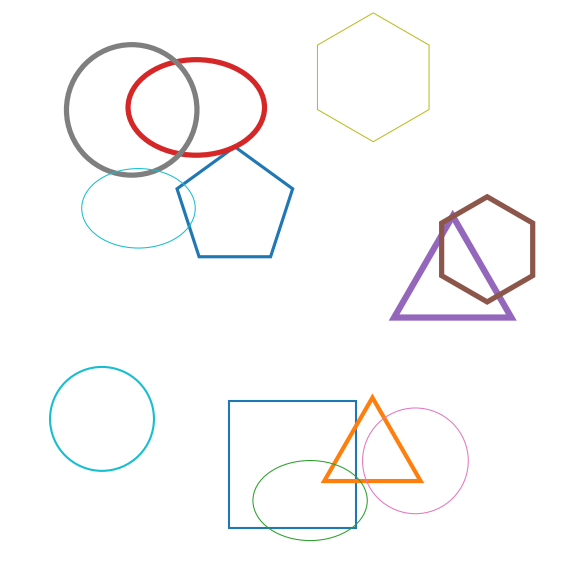[{"shape": "square", "thickness": 1, "radius": 0.55, "center": [0.506, 0.195]}, {"shape": "pentagon", "thickness": 1.5, "radius": 0.53, "center": [0.407, 0.64]}, {"shape": "triangle", "thickness": 2, "radius": 0.48, "center": [0.645, 0.214]}, {"shape": "oval", "thickness": 0.5, "radius": 0.5, "center": [0.537, 0.132]}, {"shape": "oval", "thickness": 2.5, "radius": 0.59, "center": [0.34, 0.813]}, {"shape": "triangle", "thickness": 3, "radius": 0.59, "center": [0.784, 0.508]}, {"shape": "hexagon", "thickness": 2.5, "radius": 0.46, "center": [0.844, 0.567]}, {"shape": "circle", "thickness": 0.5, "radius": 0.46, "center": [0.719, 0.201]}, {"shape": "circle", "thickness": 2.5, "radius": 0.56, "center": [0.228, 0.809]}, {"shape": "hexagon", "thickness": 0.5, "radius": 0.56, "center": [0.646, 0.865]}, {"shape": "oval", "thickness": 0.5, "radius": 0.49, "center": [0.24, 0.638]}, {"shape": "circle", "thickness": 1, "radius": 0.45, "center": [0.177, 0.274]}]